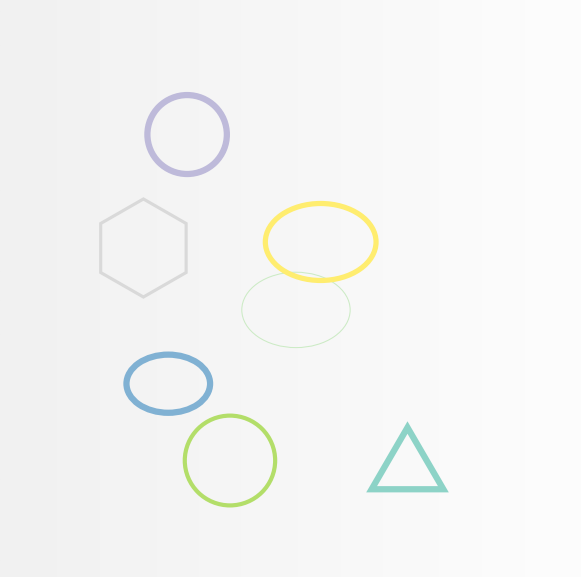[{"shape": "triangle", "thickness": 3, "radius": 0.36, "center": [0.701, 0.188]}, {"shape": "circle", "thickness": 3, "radius": 0.34, "center": [0.322, 0.766]}, {"shape": "oval", "thickness": 3, "radius": 0.36, "center": [0.29, 0.335]}, {"shape": "circle", "thickness": 2, "radius": 0.39, "center": [0.396, 0.202]}, {"shape": "hexagon", "thickness": 1.5, "radius": 0.42, "center": [0.247, 0.57]}, {"shape": "oval", "thickness": 0.5, "radius": 0.47, "center": [0.509, 0.462]}, {"shape": "oval", "thickness": 2.5, "radius": 0.48, "center": [0.552, 0.58]}]